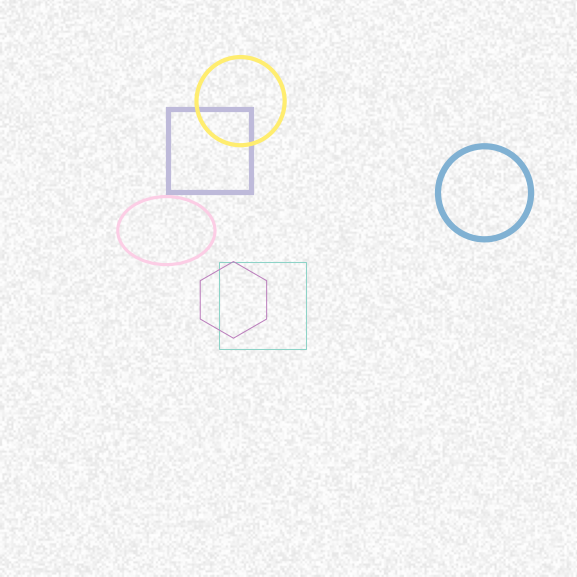[{"shape": "square", "thickness": 0.5, "radius": 0.38, "center": [0.455, 0.471]}, {"shape": "square", "thickness": 2.5, "radius": 0.36, "center": [0.363, 0.739]}, {"shape": "circle", "thickness": 3, "radius": 0.4, "center": [0.839, 0.665]}, {"shape": "oval", "thickness": 1.5, "radius": 0.42, "center": [0.288, 0.6]}, {"shape": "hexagon", "thickness": 0.5, "radius": 0.33, "center": [0.404, 0.48]}, {"shape": "circle", "thickness": 2, "radius": 0.38, "center": [0.417, 0.824]}]